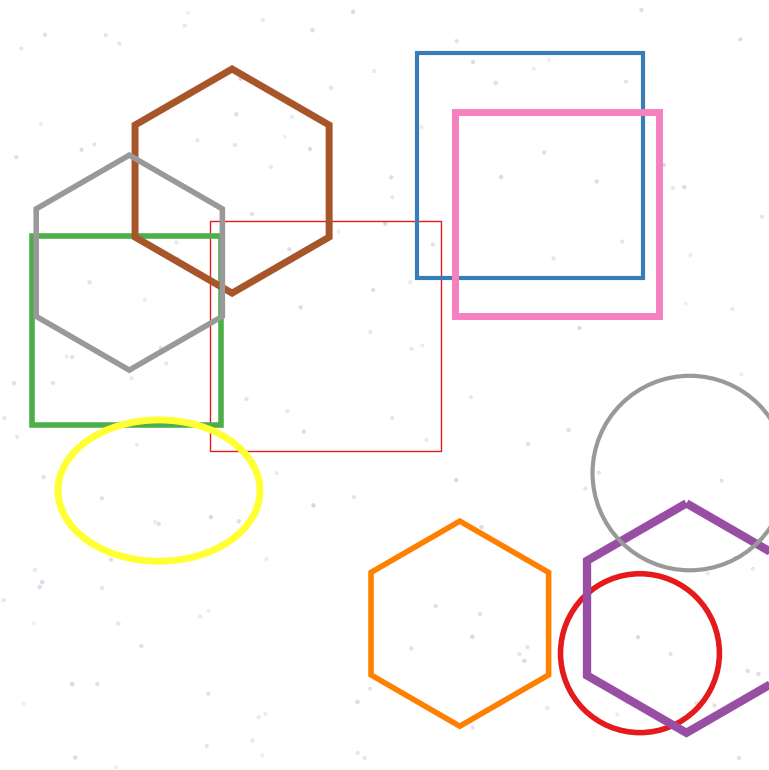[{"shape": "square", "thickness": 0.5, "radius": 0.75, "center": [0.422, 0.564]}, {"shape": "circle", "thickness": 2, "radius": 0.52, "center": [0.831, 0.152]}, {"shape": "square", "thickness": 1.5, "radius": 0.73, "center": [0.688, 0.785]}, {"shape": "square", "thickness": 2, "radius": 0.61, "center": [0.164, 0.57]}, {"shape": "hexagon", "thickness": 3, "radius": 0.75, "center": [0.891, 0.197]}, {"shape": "hexagon", "thickness": 2, "radius": 0.67, "center": [0.597, 0.19]}, {"shape": "oval", "thickness": 2.5, "radius": 0.66, "center": [0.206, 0.363]}, {"shape": "hexagon", "thickness": 2.5, "radius": 0.73, "center": [0.301, 0.765]}, {"shape": "square", "thickness": 2.5, "radius": 0.66, "center": [0.723, 0.722]}, {"shape": "hexagon", "thickness": 2, "radius": 0.7, "center": [0.168, 0.659]}, {"shape": "circle", "thickness": 1.5, "radius": 0.63, "center": [0.896, 0.386]}]